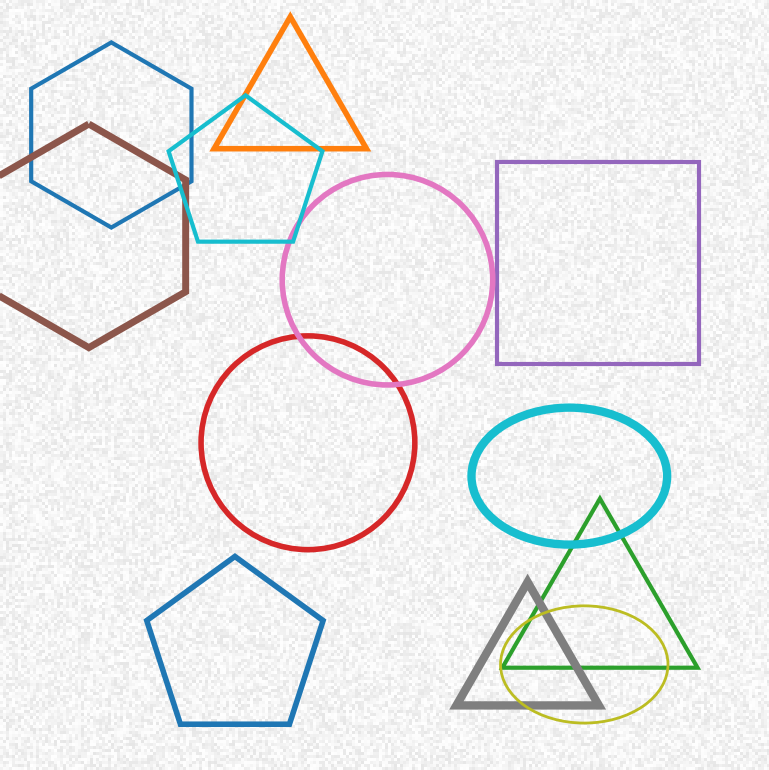[{"shape": "hexagon", "thickness": 1.5, "radius": 0.6, "center": [0.145, 0.825]}, {"shape": "pentagon", "thickness": 2, "radius": 0.6, "center": [0.305, 0.157]}, {"shape": "triangle", "thickness": 2, "radius": 0.57, "center": [0.377, 0.864]}, {"shape": "triangle", "thickness": 1.5, "radius": 0.73, "center": [0.779, 0.206]}, {"shape": "circle", "thickness": 2, "radius": 0.69, "center": [0.4, 0.425]}, {"shape": "square", "thickness": 1.5, "radius": 0.66, "center": [0.776, 0.659]}, {"shape": "hexagon", "thickness": 2.5, "radius": 0.73, "center": [0.115, 0.694]}, {"shape": "circle", "thickness": 2, "radius": 0.68, "center": [0.503, 0.637]}, {"shape": "triangle", "thickness": 3, "radius": 0.53, "center": [0.685, 0.137]}, {"shape": "oval", "thickness": 1, "radius": 0.54, "center": [0.759, 0.137]}, {"shape": "oval", "thickness": 3, "radius": 0.64, "center": [0.739, 0.382]}, {"shape": "pentagon", "thickness": 1.5, "radius": 0.53, "center": [0.319, 0.771]}]